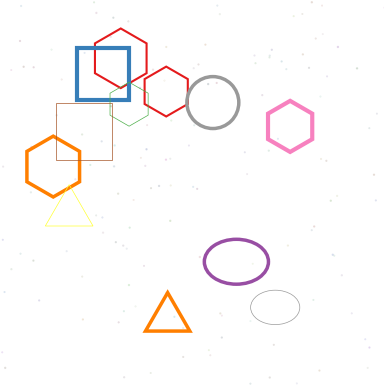[{"shape": "hexagon", "thickness": 1.5, "radius": 0.39, "center": [0.314, 0.849]}, {"shape": "hexagon", "thickness": 1.5, "radius": 0.32, "center": [0.432, 0.762]}, {"shape": "square", "thickness": 3, "radius": 0.34, "center": [0.266, 0.808]}, {"shape": "hexagon", "thickness": 0.5, "radius": 0.29, "center": [0.335, 0.729]}, {"shape": "oval", "thickness": 2.5, "radius": 0.42, "center": [0.614, 0.32]}, {"shape": "hexagon", "thickness": 2.5, "radius": 0.39, "center": [0.138, 0.567]}, {"shape": "triangle", "thickness": 2.5, "radius": 0.33, "center": [0.435, 0.173]}, {"shape": "triangle", "thickness": 0.5, "radius": 0.36, "center": [0.18, 0.449]}, {"shape": "square", "thickness": 0.5, "radius": 0.37, "center": [0.218, 0.659]}, {"shape": "hexagon", "thickness": 3, "radius": 0.33, "center": [0.754, 0.672]}, {"shape": "oval", "thickness": 0.5, "radius": 0.32, "center": [0.715, 0.202]}, {"shape": "circle", "thickness": 2.5, "radius": 0.34, "center": [0.553, 0.734]}]